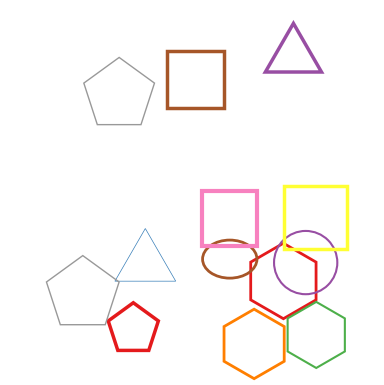[{"shape": "hexagon", "thickness": 2, "radius": 0.49, "center": [0.736, 0.27]}, {"shape": "pentagon", "thickness": 2.5, "radius": 0.34, "center": [0.346, 0.145]}, {"shape": "triangle", "thickness": 0.5, "radius": 0.46, "center": [0.377, 0.315]}, {"shape": "hexagon", "thickness": 1.5, "radius": 0.43, "center": [0.821, 0.13]}, {"shape": "triangle", "thickness": 2.5, "radius": 0.42, "center": [0.762, 0.855]}, {"shape": "circle", "thickness": 1.5, "radius": 0.41, "center": [0.794, 0.318]}, {"shape": "hexagon", "thickness": 2, "radius": 0.45, "center": [0.66, 0.107]}, {"shape": "square", "thickness": 2.5, "radius": 0.41, "center": [0.82, 0.435]}, {"shape": "square", "thickness": 2.5, "radius": 0.37, "center": [0.509, 0.794]}, {"shape": "oval", "thickness": 2, "radius": 0.35, "center": [0.597, 0.327]}, {"shape": "square", "thickness": 3, "radius": 0.36, "center": [0.596, 0.432]}, {"shape": "pentagon", "thickness": 1, "radius": 0.48, "center": [0.309, 0.754]}, {"shape": "pentagon", "thickness": 1, "radius": 0.5, "center": [0.215, 0.237]}]